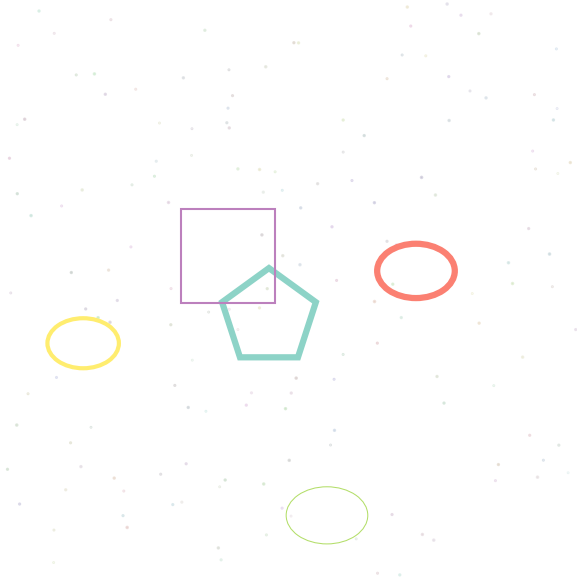[{"shape": "pentagon", "thickness": 3, "radius": 0.43, "center": [0.466, 0.449]}, {"shape": "oval", "thickness": 3, "radius": 0.34, "center": [0.72, 0.53]}, {"shape": "oval", "thickness": 0.5, "radius": 0.35, "center": [0.566, 0.107]}, {"shape": "square", "thickness": 1, "radius": 0.41, "center": [0.394, 0.556]}, {"shape": "oval", "thickness": 2, "radius": 0.31, "center": [0.144, 0.405]}]